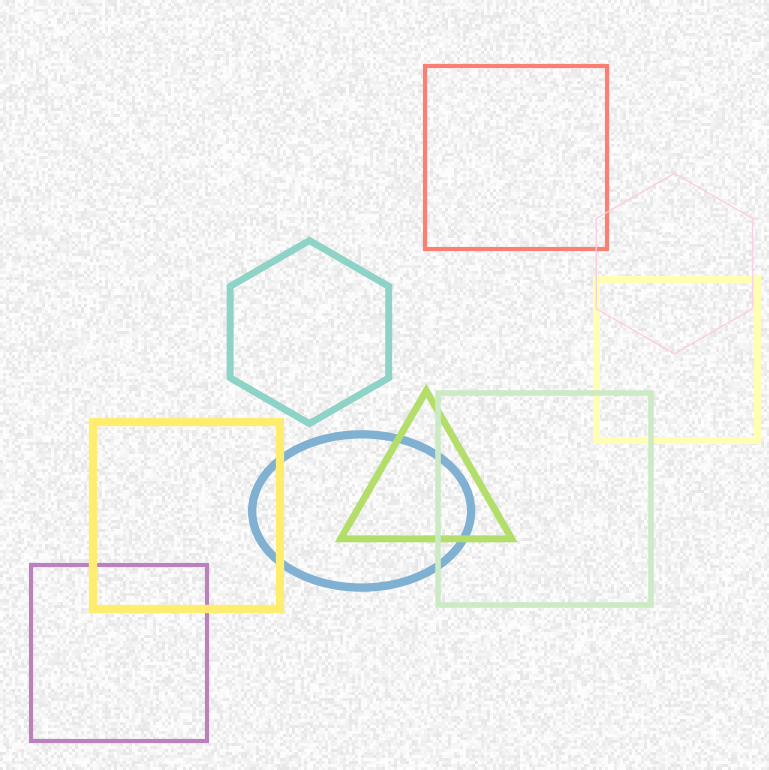[{"shape": "hexagon", "thickness": 2.5, "radius": 0.59, "center": [0.402, 0.569]}, {"shape": "square", "thickness": 2.5, "radius": 0.52, "center": [0.879, 0.533]}, {"shape": "square", "thickness": 1.5, "radius": 0.59, "center": [0.67, 0.796]}, {"shape": "oval", "thickness": 3, "radius": 0.71, "center": [0.47, 0.336]}, {"shape": "triangle", "thickness": 2.5, "radius": 0.64, "center": [0.554, 0.364]}, {"shape": "hexagon", "thickness": 0.5, "radius": 0.59, "center": [0.876, 0.658]}, {"shape": "square", "thickness": 1.5, "radius": 0.57, "center": [0.155, 0.152]}, {"shape": "square", "thickness": 2, "radius": 0.69, "center": [0.707, 0.352]}, {"shape": "square", "thickness": 3, "radius": 0.61, "center": [0.242, 0.331]}]